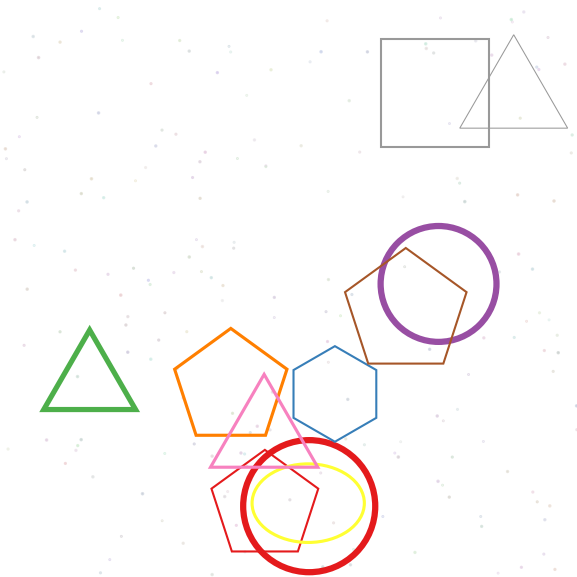[{"shape": "pentagon", "thickness": 1, "radius": 0.49, "center": [0.459, 0.123]}, {"shape": "circle", "thickness": 3, "radius": 0.57, "center": [0.535, 0.123]}, {"shape": "hexagon", "thickness": 1, "radius": 0.41, "center": [0.58, 0.317]}, {"shape": "triangle", "thickness": 2.5, "radius": 0.46, "center": [0.155, 0.336]}, {"shape": "circle", "thickness": 3, "radius": 0.5, "center": [0.759, 0.507]}, {"shape": "pentagon", "thickness": 1.5, "radius": 0.51, "center": [0.4, 0.328]}, {"shape": "oval", "thickness": 1.5, "radius": 0.49, "center": [0.534, 0.128]}, {"shape": "pentagon", "thickness": 1, "radius": 0.55, "center": [0.703, 0.459]}, {"shape": "triangle", "thickness": 1.5, "radius": 0.54, "center": [0.457, 0.244]}, {"shape": "triangle", "thickness": 0.5, "radius": 0.54, "center": [0.89, 0.831]}, {"shape": "square", "thickness": 1, "radius": 0.47, "center": [0.754, 0.838]}]